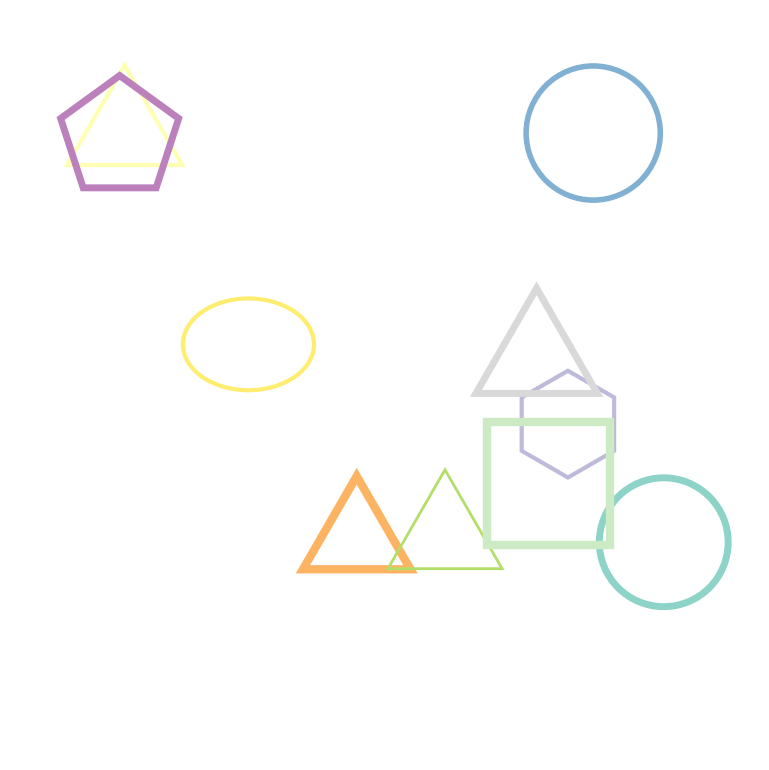[{"shape": "circle", "thickness": 2.5, "radius": 0.42, "center": [0.862, 0.296]}, {"shape": "triangle", "thickness": 1.5, "radius": 0.43, "center": [0.162, 0.829]}, {"shape": "hexagon", "thickness": 1.5, "radius": 0.35, "center": [0.738, 0.449]}, {"shape": "circle", "thickness": 2, "radius": 0.44, "center": [0.77, 0.827]}, {"shape": "triangle", "thickness": 3, "radius": 0.4, "center": [0.463, 0.301]}, {"shape": "triangle", "thickness": 1, "radius": 0.43, "center": [0.578, 0.304]}, {"shape": "triangle", "thickness": 2.5, "radius": 0.46, "center": [0.697, 0.535]}, {"shape": "pentagon", "thickness": 2.5, "radius": 0.4, "center": [0.155, 0.821]}, {"shape": "square", "thickness": 3, "radius": 0.4, "center": [0.712, 0.372]}, {"shape": "oval", "thickness": 1.5, "radius": 0.43, "center": [0.323, 0.553]}]